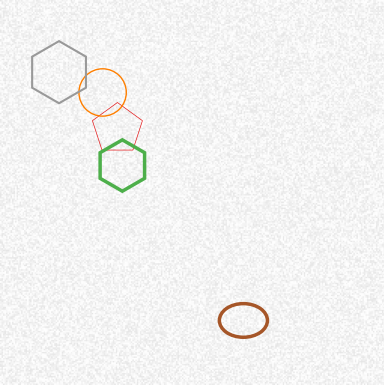[{"shape": "pentagon", "thickness": 0.5, "radius": 0.34, "center": [0.305, 0.665]}, {"shape": "hexagon", "thickness": 2.5, "radius": 0.33, "center": [0.318, 0.57]}, {"shape": "circle", "thickness": 1, "radius": 0.31, "center": [0.267, 0.76]}, {"shape": "oval", "thickness": 2.5, "radius": 0.31, "center": [0.632, 0.168]}, {"shape": "hexagon", "thickness": 1.5, "radius": 0.4, "center": [0.153, 0.812]}]